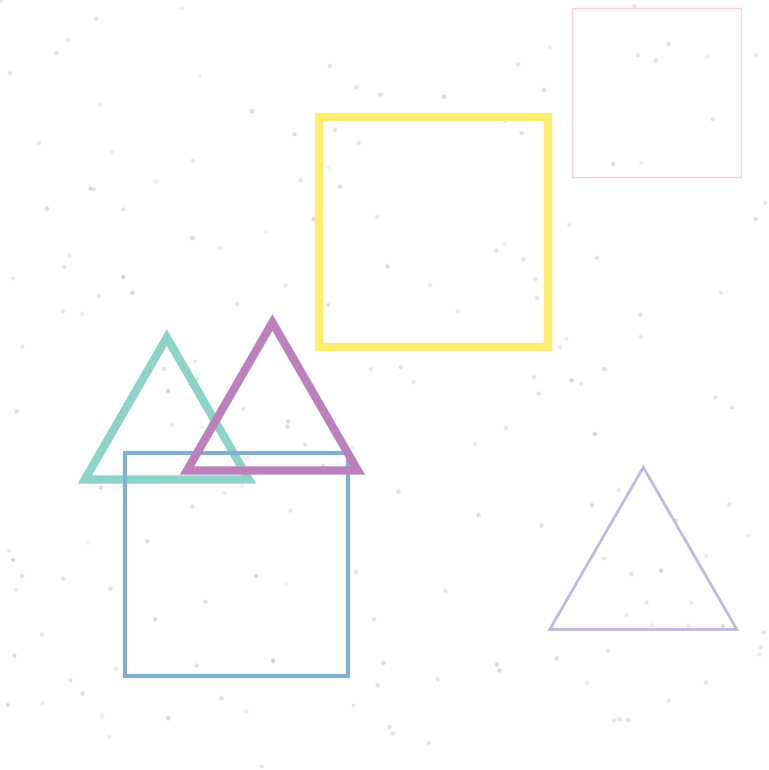[{"shape": "triangle", "thickness": 3, "radius": 0.61, "center": [0.217, 0.439]}, {"shape": "triangle", "thickness": 1, "radius": 0.7, "center": [0.835, 0.253]}, {"shape": "square", "thickness": 1.5, "radius": 0.73, "center": [0.307, 0.267]}, {"shape": "square", "thickness": 0.5, "radius": 0.55, "center": [0.853, 0.88]}, {"shape": "triangle", "thickness": 3, "radius": 0.64, "center": [0.354, 0.453]}, {"shape": "square", "thickness": 3, "radius": 0.75, "center": [0.563, 0.698]}]